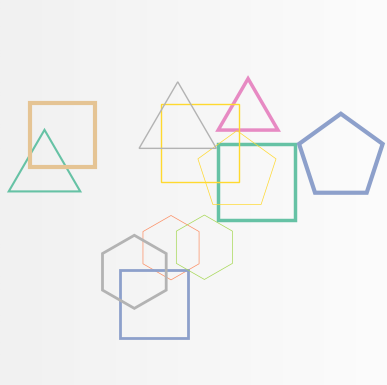[{"shape": "triangle", "thickness": 1.5, "radius": 0.53, "center": [0.115, 0.556]}, {"shape": "square", "thickness": 2.5, "radius": 0.5, "center": [0.663, 0.527]}, {"shape": "hexagon", "thickness": 0.5, "radius": 0.42, "center": [0.441, 0.357]}, {"shape": "pentagon", "thickness": 3, "radius": 0.57, "center": [0.88, 0.591]}, {"shape": "square", "thickness": 2, "radius": 0.44, "center": [0.397, 0.21]}, {"shape": "triangle", "thickness": 2.5, "radius": 0.45, "center": [0.64, 0.707]}, {"shape": "hexagon", "thickness": 0.5, "radius": 0.42, "center": [0.527, 0.358]}, {"shape": "pentagon", "thickness": 0.5, "radius": 0.53, "center": [0.612, 0.555]}, {"shape": "square", "thickness": 1, "radius": 0.51, "center": [0.517, 0.628]}, {"shape": "square", "thickness": 3, "radius": 0.42, "center": [0.162, 0.649]}, {"shape": "hexagon", "thickness": 2, "radius": 0.47, "center": [0.347, 0.294]}, {"shape": "triangle", "thickness": 1, "radius": 0.58, "center": [0.459, 0.672]}]